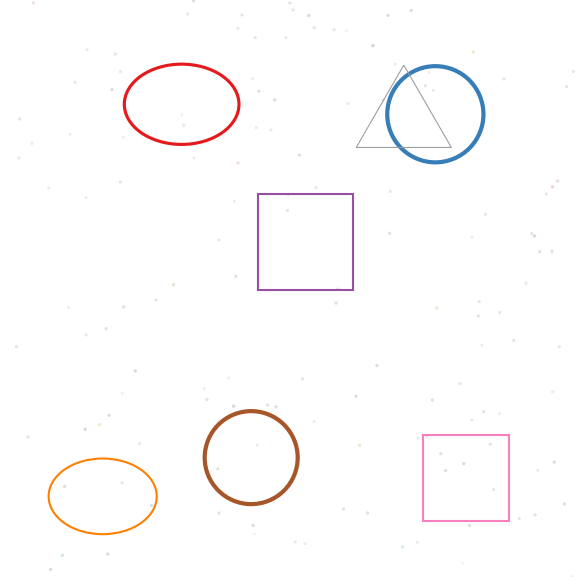[{"shape": "oval", "thickness": 1.5, "radius": 0.5, "center": [0.315, 0.819]}, {"shape": "circle", "thickness": 2, "radius": 0.42, "center": [0.754, 0.801]}, {"shape": "square", "thickness": 1, "radius": 0.41, "center": [0.529, 0.58]}, {"shape": "oval", "thickness": 1, "radius": 0.47, "center": [0.178, 0.14]}, {"shape": "circle", "thickness": 2, "radius": 0.4, "center": [0.435, 0.207]}, {"shape": "square", "thickness": 1, "radius": 0.37, "center": [0.807, 0.171]}, {"shape": "triangle", "thickness": 0.5, "radius": 0.48, "center": [0.699, 0.791]}]